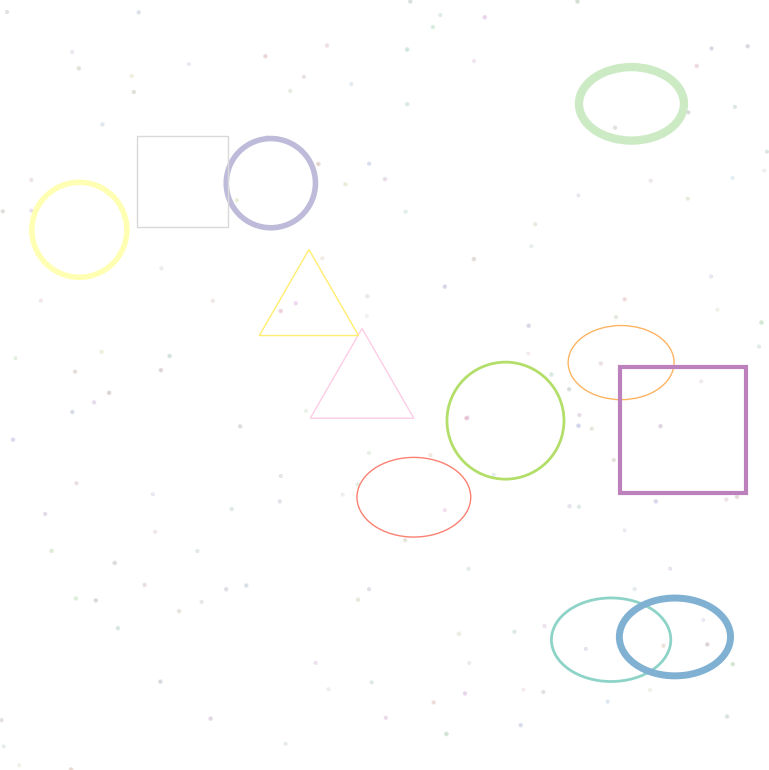[{"shape": "oval", "thickness": 1, "radius": 0.39, "center": [0.794, 0.169]}, {"shape": "circle", "thickness": 2, "radius": 0.31, "center": [0.103, 0.702]}, {"shape": "circle", "thickness": 2, "radius": 0.29, "center": [0.352, 0.762]}, {"shape": "oval", "thickness": 0.5, "radius": 0.37, "center": [0.537, 0.354]}, {"shape": "oval", "thickness": 2.5, "radius": 0.36, "center": [0.877, 0.173]}, {"shape": "oval", "thickness": 0.5, "radius": 0.34, "center": [0.807, 0.529]}, {"shape": "circle", "thickness": 1, "radius": 0.38, "center": [0.656, 0.454]}, {"shape": "triangle", "thickness": 0.5, "radius": 0.39, "center": [0.47, 0.496]}, {"shape": "square", "thickness": 0.5, "radius": 0.29, "center": [0.237, 0.764]}, {"shape": "square", "thickness": 1.5, "radius": 0.41, "center": [0.887, 0.442]}, {"shape": "oval", "thickness": 3, "radius": 0.34, "center": [0.82, 0.865]}, {"shape": "triangle", "thickness": 0.5, "radius": 0.37, "center": [0.401, 0.601]}]